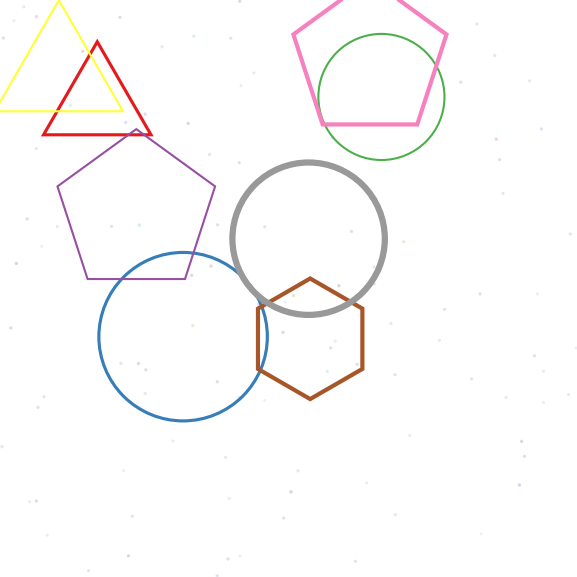[{"shape": "triangle", "thickness": 1.5, "radius": 0.54, "center": [0.168, 0.819]}, {"shape": "circle", "thickness": 1.5, "radius": 0.73, "center": [0.317, 0.416]}, {"shape": "circle", "thickness": 1, "radius": 0.55, "center": [0.66, 0.831]}, {"shape": "pentagon", "thickness": 1, "radius": 0.72, "center": [0.236, 0.632]}, {"shape": "triangle", "thickness": 1, "radius": 0.64, "center": [0.102, 0.871]}, {"shape": "hexagon", "thickness": 2, "radius": 0.52, "center": [0.537, 0.413]}, {"shape": "pentagon", "thickness": 2, "radius": 0.7, "center": [0.641, 0.896]}, {"shape": "circle", "thickness": 3, "radius": 0.66, "center": [0.534, 0.586]}]